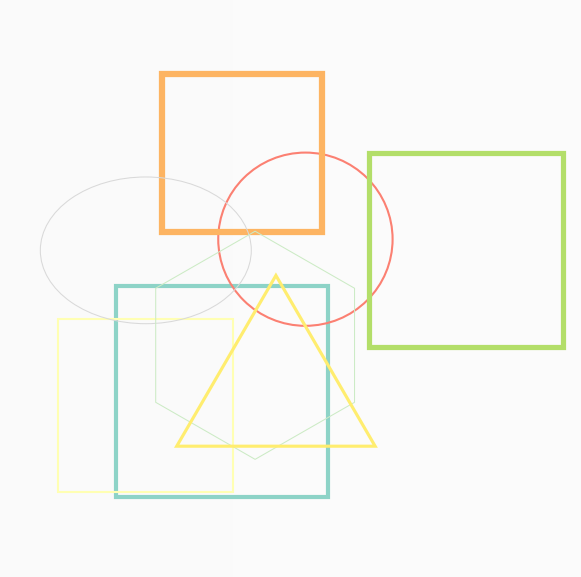[{"shape": "square", "thickness": 2, "radius": 0.91, "center": [0.382, 0.321]}, {"shape": "square", "thickness": 1, "radius": 0.75, "center": [0.251, 0.297]}, {"shape": "circle", "thickness": 1, "radius": 0.75, "center": [0.525, 0.585]}, {"shape": "square", "thickness": 3, "radius": 0.69, "center": [0.416, 0.734]}, {"shape": "square", "thickness": 2.5, "radius": 0.84, "center": [0.802, 0.567]}, {"shape": "oval", "thickness": 0.5, "radius": 0.91, "center": [0.251, 0.566]}, {"shape": "hexagon", "thickness": 0.5, "radius": 0.99, "center": [0.439, 0.401]}, {"shape": "triangle", "thickness": 1.5, "radius": 0.99, "center": [0.475, 0.325]}]